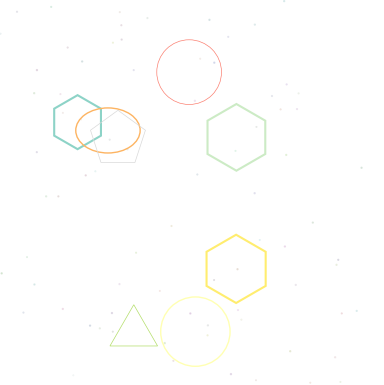[{"shape": "hexagon", "thickness": 1.5, "radius": 0.35, "center": [0.201, 0.683]}, {"shape": "circle", "thickness": 1, "radius": 0.45, "center": [0.507, 0.139]}, {"shape": "circle", "thickness": 0.5, "radius": 0.42, "center": [0.491, 0.813]}, {"shape": "oval", "thickness": 1, "radius": 0.42, "center": [0.28, 0.661]}, {"shape": "triangle", "thickness": 0.5, "radius": 0.36, "center": [0.347, 0.137]}, {"shape": "pentagon", "thickness": 0.5, "radius": 0.38, "center": [0.306, 0.639]}, {"shape": "hexagon", "thickness": 1.5, "radius": 0.43, "center": [0.614, 0.643]}, {"shape": "hexagon", "thickness": 1.5, "radius": 0.44, "center": [0.613, 0.302]}]